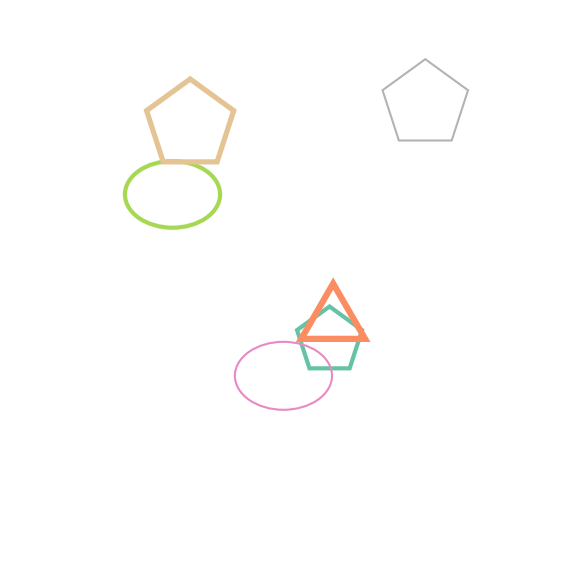[{"shape": "pentagon", "thickness": 2, "radius": 0.3, "center": [0.571, 0.409]}, {"shape": "triangle", "thickness": 3, "radius": 0.32, "center": [0.577, 0.444]}, {"shape": "oval", "thickness": 1, "radius": 0.42, "center": [0.491, 0.348]}, {"shape": "oval", "thickness": 2, "radius": 0.41, "center": [0.299, 0.662]}, {"shape": "pentagon", "thickness": 2.5, "radius": 0.4, "center": [0.329, 0.783]}, {"shape": "pentagon", "thickness": 1, "radius": 0.39, "center": [0.736, 0.819]}]